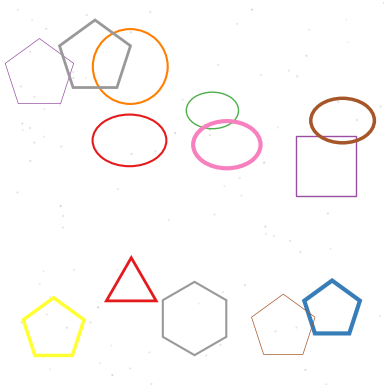[{"shape": "oval", "thickness": 1.5, "radius": 0.48, "center": [0.336, 0.635]}, {"shape": "triangle", "thickness": 2, "radius": 0.37, "center": [0.341, 0.256]}, {"shape": "pentagon", "thickness": 3, "radius": 0.38, "center": [0.863, 0.195]}, {"shape": "oval", "thickness": 1, "radius": 0.34, "center": [0.552, 0.713]}, {"shape": "pentagon", "thickness": 0.5, "radius": 0.47, "center": [0.102, 0.806]}, {"shape": "square", "thickness": 1, "radius": 0.39, "center": [0.847, 0.568]}, {"shape": "circle", "thickness": 1.5, "radius": 0.49, "center": [0.338, 0.827]}, {"shape": "pentagon", "thickness": 2.5, "radius": 0.41, "center": [0.139, 0.144]}, {"shape": "pentagon", "thickness": 0.5, "radius": 0.43, "center": [0.736, 0.149]}, {"shape": "oval", "thickness": 2.5, "radius": 0.41, "center": [0.89, 0.687]}, {"shape": "oval", "thickness": 3, "radius": 0.44, "center": [0.589, 0.624]}, {"shape": "pentagon", "thickness": 2, "radius": 0.48, "center": [0.247, 0.851]}, {"shape": "hexagon", "thickness": 1.5, "radius": 0.48, "center": [0.505, 0.173]}]